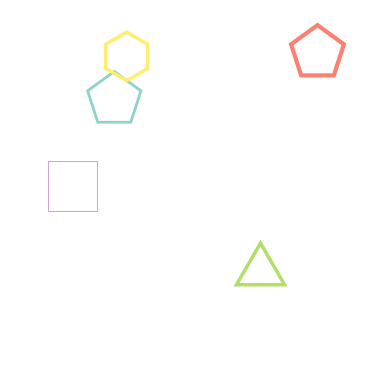[{"shape": "pentagon", "thickness": 2, "radius": 0.36, "center": [0.297, 0.742]}, {"shape": "pentagon", "thickness": 3, "radius": 0.36, "center": [0.825, 0.863]}, {"shape": "triangle", "thickness": 2.5, "radius": 0.36, "center": [0.677, 0.297]}, {"shape": "square", "thickness": 0.5, "radius": 0.32, "center": [0.188, 0.517]}, {"shape": "hexagon", "thickness": 2.5, "radius": 0.31, "center": [0.329, 0.854]}]